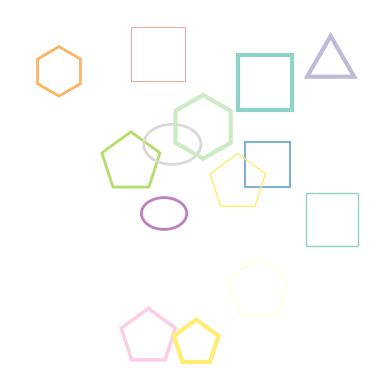[{"shape": "square", "thickness": 3, "radius": 0.35, "center": [0.688, 0.785]}, {"shape": "square", "thickness": 1, "radius": 0.34, "center": [0.863, 0.43]}, {"shape": "pentagon", "thickness": 0.5, "radius": 0.41, "center": [0.67, 0.248]}, {"shape": "triangle", "thickness": 3, "radius": 0.35, "center": [0.859, 0.836]}, {"shape": "square", "thickness": 0.5, "radius": 0.35, "center": [0.41, 0.859]}, {"shape": "square", "thickness": 1.5, "radius": 0.29, "center": [0.695, 0.573]}, {"shape": "hexagon", "thickness": 2, "radius": 0.32, "center": [0.153, 0.815]}, {"shape": "pentagon", "thickness": 2, "radius": 0.4, "center": [0.34, 0.578]}, {"shape": "pentagon", "thickness": 2.5, "radius": 0.37, "center": [0.385, 0.125]}, {"shape": "oval", "thickness": 2, "radius": 0.37, "center": [0.448, 0.625]}, {"shape": "oval", "thickness": 2, "radius": 0.29, "center": [0.426, 0.445]}, {"shape": "hexagon", "thickness": 3, "radius": 0.41, "center": [0.528, 0.671]}, {"shape": "pentagon", "thickness": 3, "radius": 0.3, "center": [0.51, 0.109]}, {"shape": "pentagon", "thickness": 1, "radius": 0.38, "center": [0.618, 0.525]}]